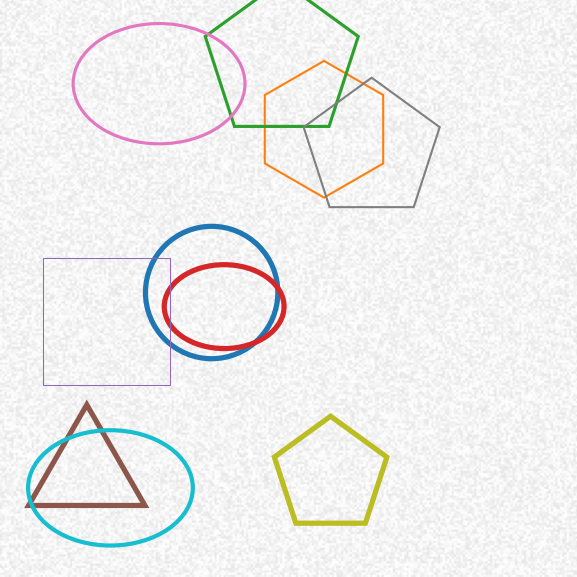[{"shape": "circle", "thickness": 2.5, "radius": 0.57, "center": [0.366, 0.493]}, {"shape": "hexagon", "thickness": 1, "radius": 0.59, "center": [0.561, 0.775]}, {"shape": "pentagon", "thickness": 1.5, "radius": 0.7, "center": [0.488, 0.893]}, {"shape": "oval", "thickness": 2.5, "radius": 0.52, "center": [0.388, 0.468]}, {"shape": "square", "thickness": 0.5, "radius": 0.55, "center": [0.184, 0.442]}, {"shape": "triangle", "thickness": 2.5, "radius": 0.58, "center": [0.15, 0.182]}, {"shape": "oval", "thickness": 1.5, "radius": 0.74, "center": [0.275, 0.854]}, {"shape": "pentagon", "thickness": 1, "radius": 0.62, "center": [0.644, 0.741]}, {"shape": "pentagon", "thickness": 2.5, "radius": 0.51, "center": [0.572, 0.176]}, {"shape": "oval", "thickness": 2, "radius": 0.71, "center": [0.191, 0.154]}]